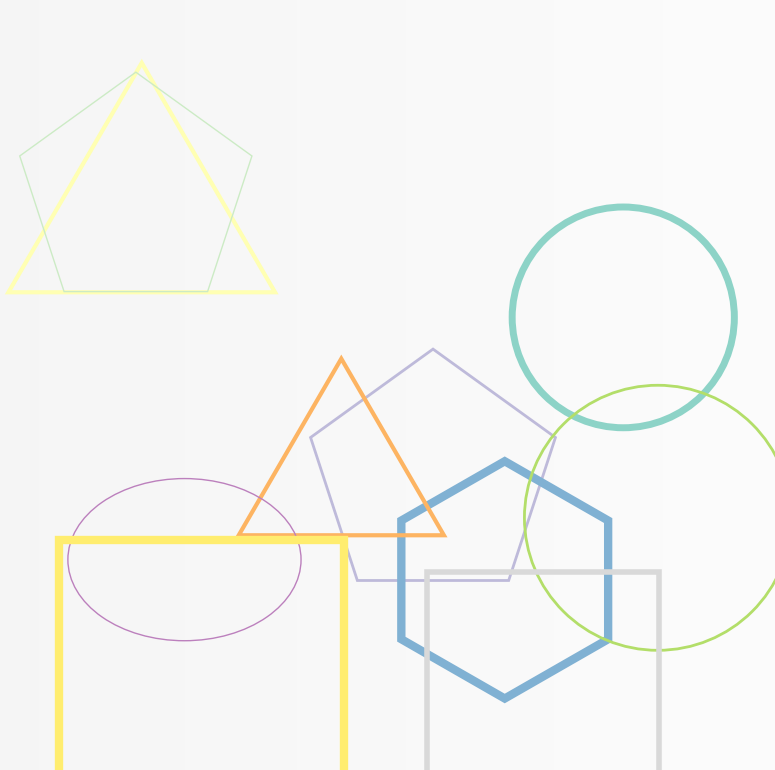[{"shape": "circle", "thickness": 2.5, "radius": 0.72, "center": [0.804, 0.588]}, {"shape": "triangle", "thickness": 1.5, "radius": 0.99, "center": [0.183, 0.72]}, {"shape": "pentagon", "thickness": 1, "radius": 0.83, "center": [0.559, 0.381]}, {"shape": "hexagon", "thickness": 3, "radius": 0.77, "center": [0.651, 0.247]}, {"shape": "triangle", "thickness": 1.5, "radius": 0.76, "center": [0.44, 0.381]}, {"shape": "circle", "thickness": 1, "radius": 0.86, "center": [0.849, 0.328]}, {"shape": "square", "thickness": 2, "radius": 0.75, "center": [0.701, 0.107]}, {"shape": "oval", "thickness": 0.5, "radius": 0.75, "center": [0.238, 0.273]}, {"shape": "pentagon", "thickness": 0.5, "radius": 0.79, "center": [0.175, 0.749]}, {"shape": "square", "thickness": 3, "radius": 0.92, "center": [0.26, 0.115]}]